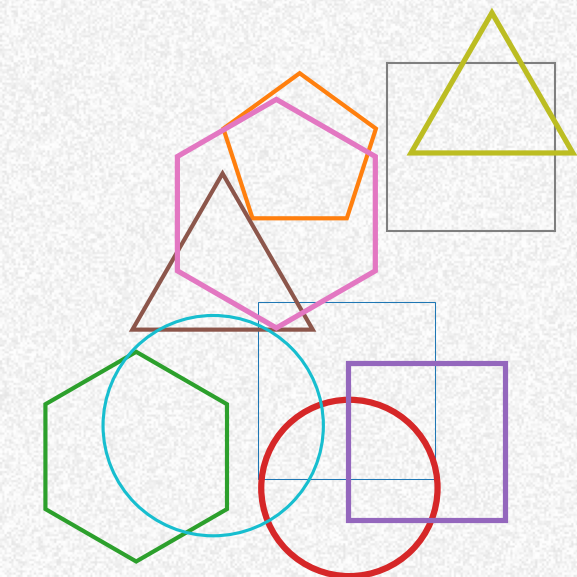[{"shape": "square", "thickness": 0.5, "radius": 0.77, "center": [0.6, 0.322]}, {"shape": "pentagon", "thickness": 2, "radius": 0.69, "center": [0.519, 0.733]}, {"shape": "hexagon", "thickness": 2, "radius": 0.91, "center": [0.236, 0.208]}, {"shape": "circle", "thickness": 3, "radius": 0.76, "center": [0.605, 0.154]}, {"shape": "square", "thickness": 2.5, "radius": 0.68, "center": [0.738, 0.235]}, {"shape": "triangle", "thickness": 2, "radius": 0.9, "center": [0.385, 0.518]}, {"shape": "hexagon", "thickness": 2.5, "radius": 0.99, "center": [0.479, 0.629]}, {"shape": "square", "thickness": 1, "radius": 0.73, "center": [0.816, 0.745]}, {"shape": "triangle", "thickness": 2.5, "radius": 0.81, "center": [0.852, 0.815]}, {"shape": "circle", "thickness": 1.5, "radius": 0.95, "center": [0.369, 0.262]}]